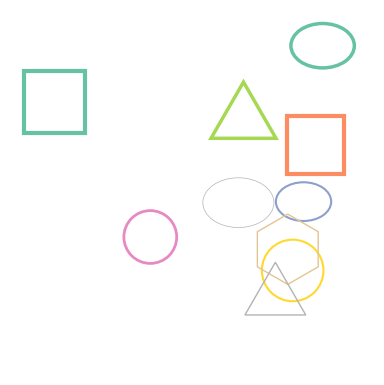[{"shape": "square", "thickness": 3, "radius": 0.4, "center": [0.141, 0.736]}, {"shape": "oval", "thickness": 2.5, "radius": 0.41, "center": [0.838, 0.881]}, {"shape": "square", "thickness": 3, "radius": 0.37, "center": [0.82, 0.623]}, {"shape": "oval", "thickness": 1.5, "radius": 0.36, "center": [0.788, 0.476]}, {"shape": "circle", "thickness": 2, "radius": 0.34, "center": [0.39, 0.384]}, {"shape": "triangle", "thickness": 2.5, "radius": 0.49, "center": [0.632, 0.689]}, {"shape": "circle", "thickness": 1.5, "radius": 0.4, "center": [0.76, 0.298]}, {"shape": "hexagon", "thickness": 1, "radius": 0.46, "center": [0.747, 0.353]}, {"shape": "triangle", "thickness": 1, "radius": 0.46, "center": [0.715, 0.228]}, {"shape": "oval", "thickness": 0.5, "radius": 0.46, "center": [0.619, 0.474]}]